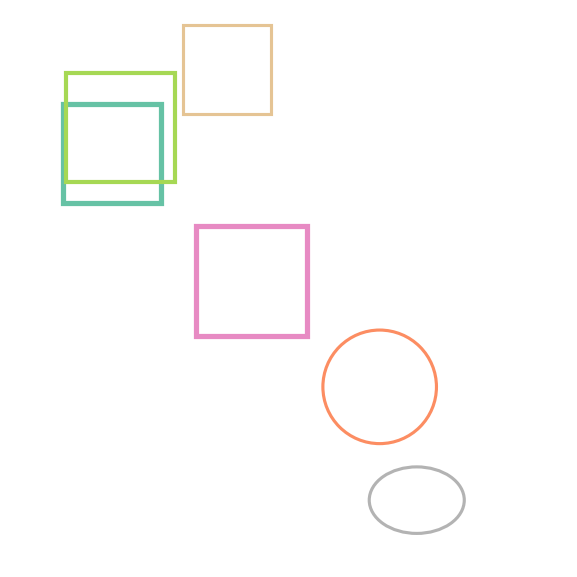[{"shape": "square", "thickness": 2.5, "radius": 0.43, "center": [0.194, 0.734]}, {"shape": "circle", "thickness": 1.5, "radius": 0.49, "center": [0.657, 0.329]}, {"shape": "square", "thickness": 2.5, "radius": 0.48, "center": [0.435, 0.513]}, {"shape": "square", "thickness": 2, "radius": 0.47, "center": [0.209, 0.778]}, {"shape": "square", "thickness": 1.5, "radius": 0.38, "center": [0.393, 0.879]}, {"shape": "oval", "thickness": 1.5, "radius": 0.41, "center": [0.722, 0.133]}]